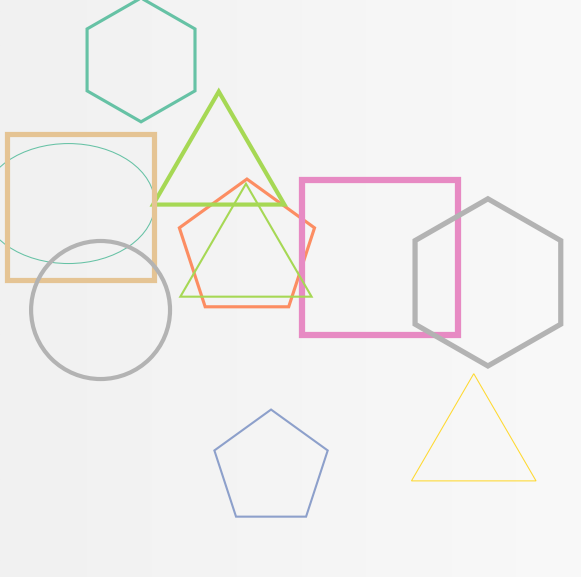[{"shape": "hexagon", "thickness": 1.5, "radius": 0.54, "center": [0.243, 0.895]}, {"shape": "oval", "thickness": 0.5, "radius": 0.74, "center": [0.118, 0.647]}, {"shape": "pentagon", "thickness": 1.5, "radius": 0.61, "center": [0.425, 0.567]}, {"shape": "pentagon", "thickness": 1, "radius": 0.51, "center": [0.466, 0.187]}, {"shape": "square", "thickness": 3, "radius": 0.67, "center": [0.654, 0.553]}, {"shape": "triangle", "thickness": 1, "radius": 0.65, "center": [0.423, 0.551]}, {"shape": "triangle", "thickness": 2, "radius": 0.65, "center": [0.376, 0.71]}, {"shape": "triangle", "thickness": 0.5, "radius": 0.62, "center": [0.815, 0.228]}, {"shape": "square", "thickness": 2.5, "radius": 0.63, "center": [0.138, 0.64]}, {"shape": "hexagon", "thickness": 2.5, "radius": 0.72, "center": [0.839, 0.51]}, {"shape": "circle", "thickness": 2, "radius": 0.6, "center": [0.173, 0.462]}]